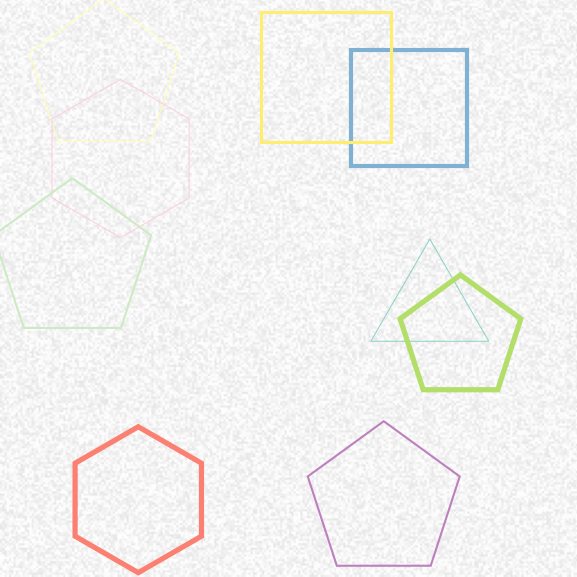[{"shape": "triangle", "thickness": 0.5, "radius": 0.59, "center": [0.744, 0.467]}, {"shape": "pentagon", "thickness": 0.5, "radius": 0.68, "center": [0.181, 0.865]}, {"shape": "hexagon", "thickness": 2.5, "radius": 0.63, "center": [0.239, 0.134]}, {"shape": "square", "thickness": 2, "radius": 0.51, "center": [0.708, 0.812]}, {"shape": "pentagon", "thickness": 2.5, "radius": 0.55, "center": [0.797, 0.413]}, {"shape": "hexagon", "thickness": 0.5, "radius": 0.68, "center": [0.209, 0.725]}, {"shape": "pentagon", "thickness": 1, "radius": 0.69, "center": [0.665, 0.131]}, {"shape": "pentagon", "thickness": 1, "radius": 0.72, "center": [0.125, 0.547]}, {"shape": "square", "thickness": 1.5, "radius": 0.56, "center": [0.564, 0.866]}]